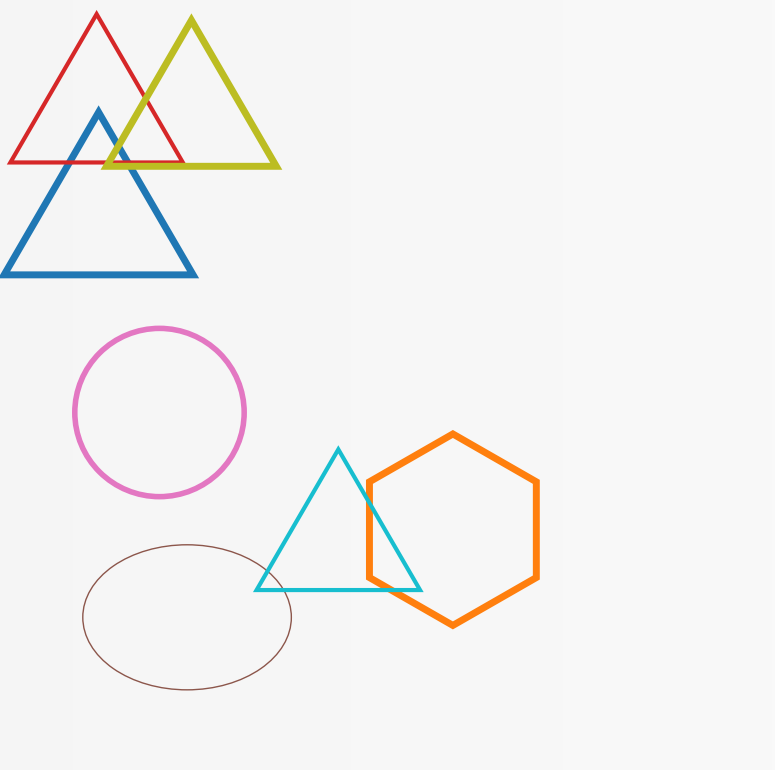[{"shape": "triangle", "thickness": 2.5, "radius": 0.7, "center": [0.127, 0.713]}, {"shape": "hexagon", "thickness": 2.5, "radius": 0.62, "center": [0.584, 0.312]}, {"shape": "triangle", "thickness": 1.5, "radius": 0.64, "center": [0.125, 0.853]}, {"shape": "oval", "thickness": 0.5, "radius": 0.67, "center": [0.241, 0.198]}, {"shape": "circle", "thickness": 2, "radius": 0.55, "center": [0.206, 0.464]}, {"shape": "triangle", "thickness": 2.5, "radius": 0.63, "center": [0.247, 0.847]}, {"shape": "triangle", "thickness": 1.5, "radius": 0.61, "center": [0.437, 0.295]}]